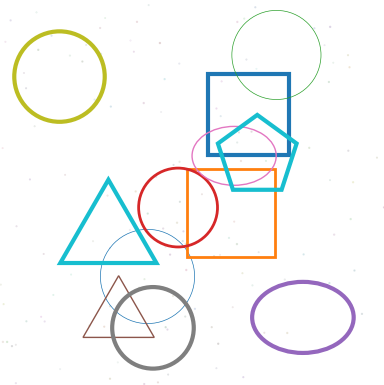[{"shape": "circle", "thickness": 0.5, "radius": 0.61, "center": [0.383, 0.282]}, {"shape": "square", "thickness": 3, "radius": 0.52, "center": [0.645, 0.702]}, {"shape": "square", "thickness": 2, "radius": 0.57, "center": [0.601, 0.448]}, {"shape": "circle", "thickness": 0.5, "radius": 0.58, "center": [0.718, 0.857]}, {"shape": "circle", "thickness": 2, "radius": 0.51, "center": [0.463, 0.461]}, {"shape": "oval", "thickness": 3, "radius": 0.66, "center": [0.787, 0.176]}, {"shape": "triangle", "thickness": 1, "radius": 0.53, "center": [0.308, 0.177]}, {"shape": "oval", "thickness": 1, "radius": 0.55, "center": [0.608, 0.595]}, {"shape": "circle", "thickness": 3, "radius": 0.53, "center": [0.397, 0.148]}, {"shape": "circle", "thickness": 3, "radius": 0.59, "center": [0.155, 0.801]}, {"shape": "pentagon", "thickness": 3, "radius": 0.54, "center": [0.668, 0.594]}, {"shape": "triangle", "thickness": 3, "radius": 0.72, "center": [0.281, 0.389]}]